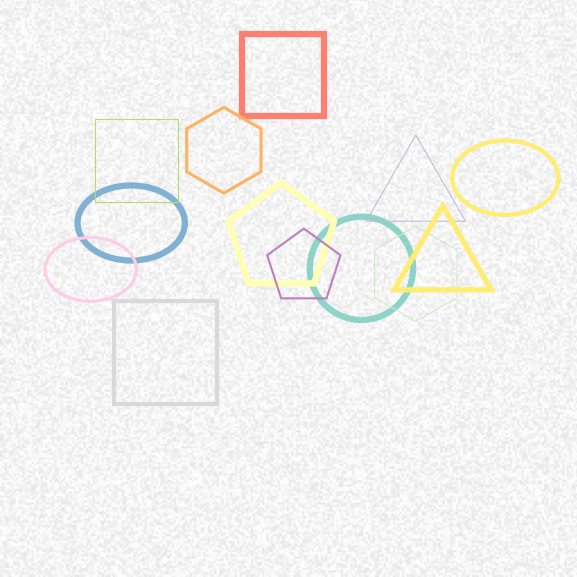[{"shape": "circle", "thickness": 3, "radius": 0.45, "center": [0.626, 0.534]}, {"shape": "pentagon", "thickness": 3, "radius": 0.48, "center": [0.487, 0.586]}, {"shape": "triangle", "thickness": 0.5, "radius": 0.5, "center": [0.72, 0.666]}, {"shape": "square", "thickness": 3, "radius": 0.35, "center": [0.49, 0.87]}, {"shape": "oval", "thickness": 3, "radius": 0.46, "center": [0.227, 0.613]}, {"shape": "hexagon", "thickness": 1.5, "radius": 0.37, "center": [0.388, 0.739]}, {"shape": "square", "thickness": 0.5, "radius": 0.36, "center": [0.236, 0.722]}, {"shape": "oval", "thickness": 1.5, "radius": 0.4, "center": [0.157, 0.533]}, {"shape": "square", "thickness": 2, "radius": 0.45, "center": [0.286, 0.388]}, {"shape": "pentagon", "thickness": 1, "radius": 0.33, "center": [0.526, 0.537]}, {"shape": "hexagon", "thickness": 0.5, "radius": 0.41, "center": [0.72, 0.525]}, {"shape": "triangle", "thickness": 2.5, "radius": 0.49, "center": [0.767, 0.546]}, {"shape": "oval", "thickness": 2, "radius": 0.46, "center": [0.875, 0.691]}]